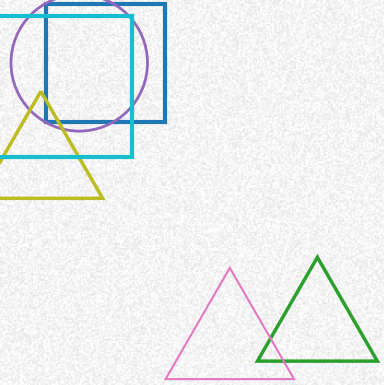[{"shape": "square", "thickness": 3, "radius": 0.77, "center": [0.274, 0.837]}, {"shape": "triangle", "thickness": 2.5, "radius": 0.9, "center": [0.824, 0.152]}, {"shape": "circle", "thickness": 2, "radius": 0.89, "center": [0.206, 0.837]}, {"shape": "triangle", "thickness": 1.5, "radius": 0.96, "center": [0.597, 0.112]}, {"shape": "triangle", "thickness": 2.5, "radius": 0.93, "center": [0.106, 0.578]}, {"shape": "square", "thickness": 3, "radius": 0.91, "center": [0.161, 0.775]}]